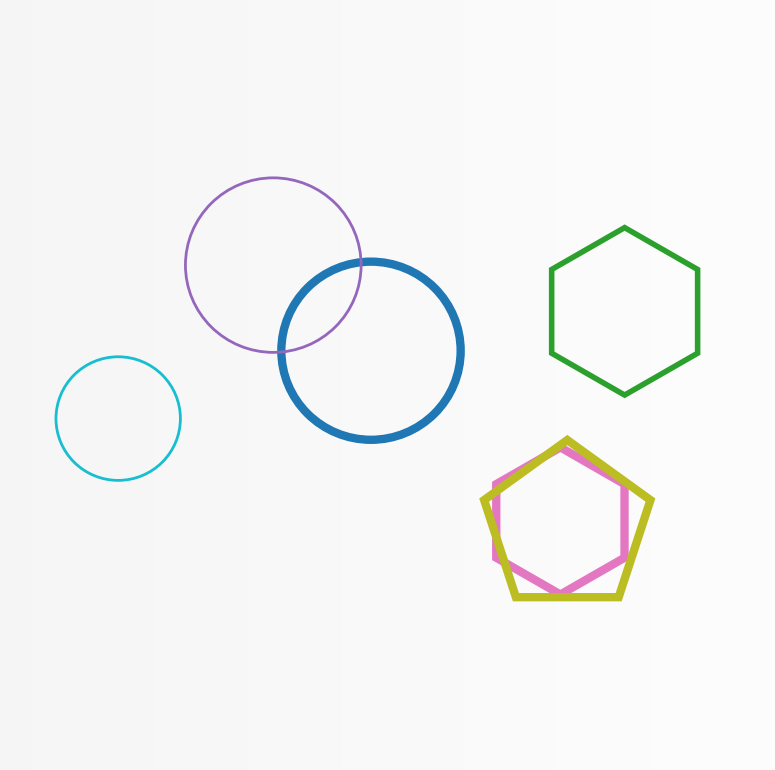[{"shape": "circle", "thickness": 3, "radius": 0.58, "center": [0.479, 0.545]}, {"shape": "hexagon", "thickness": 2, "radius": 0.54, "center": [0.806, 0.596]}, {"shape": "circle", "thickness": 1, "radius": 0.57, "center": [0.353, 0.656]}, {"shape": "hexagon", "thickness": 3, "radius": 0.48, "center": [0.723, 0.323]}, {"shape": "pentagon", "thickness": 3, "radius": 0.56, "center": [0.732, 0.316]}, {"shape": "circle", "thickness": 1, "radius": 0.4, "center": [0.152, 0.456]}]